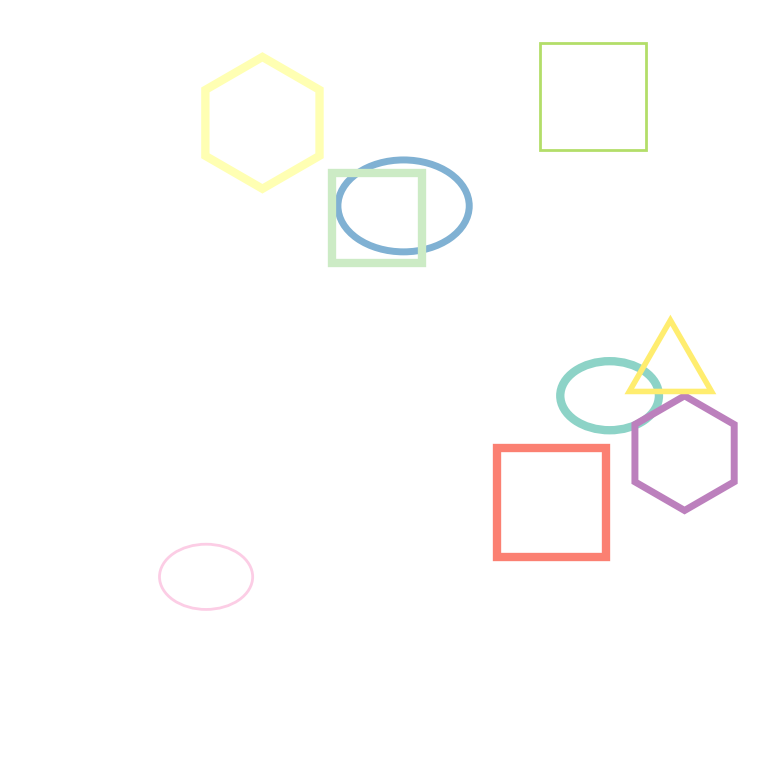[{"shape": "oval", "thickness": 3, "radius": 0.32, "center": [0.792, 0.486]}, {"shape": "hexagon", "thickness": 3, "radius": 0.43, "center": [0.341, 0.84]}, {"shape": "square", "thickness": 3, "radius": 0.35, "center": [0.716, 0.347]}, {"shape": "oval", "thickness": 2.5, "radius": 0.43, "center": [0.524, 0.733]}, {"shape": "square", "thickness": 1, "radius": 0.35, "center": [0.77, 0.875]}, {"shape": "oval", "thickness": 1, "radius": 0.3, "center": [0.268, 0.251]}, {"shape": "hexagon", "thickness": 2.5, "radius": 0.37, "center": [0.889, 0.411]}, {"shape": "square", "thickness": 3, "radius": 0.29, "center": [0.49, 0.717]}, {"shape": "triangle", "thickness": 2, "radius": 0.31, "center": [0.871, 0.522]}]